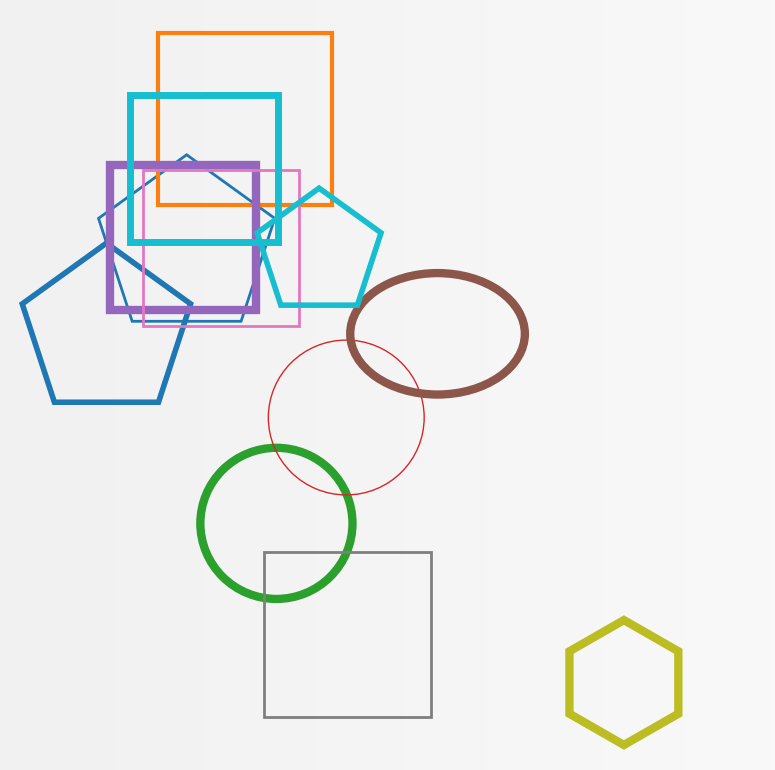[{"shape": "pentagon", "thickness": 2, "radius": 0.57, "center": [0.137, 0.57]}, {"shape": "pentagon", "thickness": 1, "radius": 0.6, "center": [0.241, 0.679]}, {"shape": "square", "thickness": 1.5, "radius": 0.56, "center": [0.316, 0.845]}, {"shape": "circle", "thickness": 3, "radius": 0.49, "center": [0.357, 0.32]}, {"shape": "circle", "thickness": 0.5, "radius": 0.5, "center": [0.447, 0.458]}, {"shape": "square", "thickness": 3, "radius": 0.47, "center": [0.237, 0.692]}, {"shape": "oval", "thickness": 3, "radius": 0.56, "center": [0.565, 0.566]}, {"shape": "square", "thickness": 1, "radius": 0.5, "center": [0.285, 0.678]}, {"shape": "square", "thickness": 1, "radius": 0.54, "center": [0.448, 0.176]}, {"shape": "hexagon", "thickness": 3, "radius": 0.41, "center": [0.805, 0.114]}, {"shape": "pentagon", "thickness": 2, "radius": 0.42, "center": [0.412, 0.672]}, {"shape": "square", "thickness": 2.5, "radius": 0.48, "center": [0.263, 0.781]}]